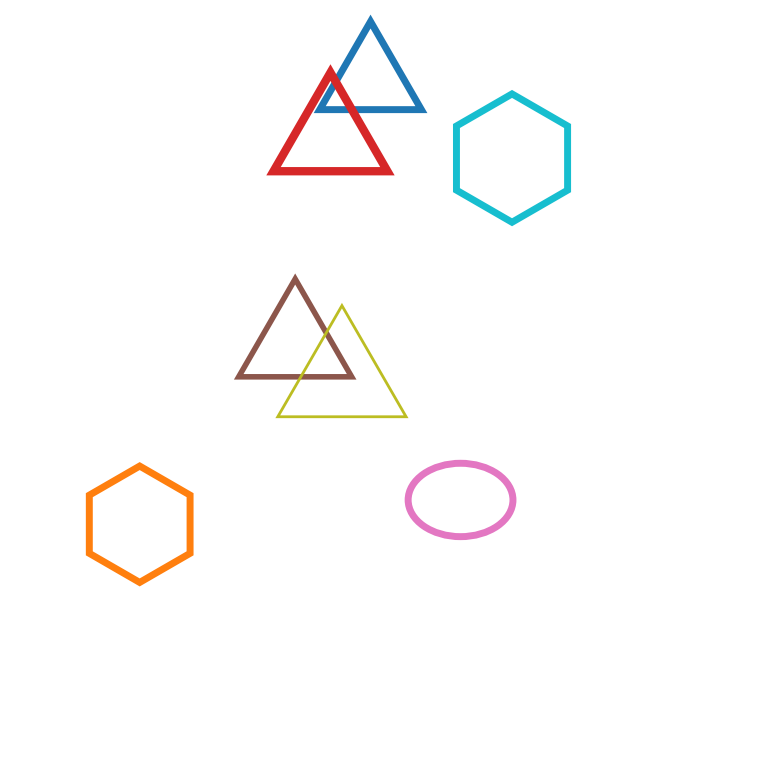[{"shape": "triangle", "thickness": 2.5, "radius": 0.38, "center": [0.481, 0.896]}, {"shape": "hexagon", "thickness": 2.5, "radius": 0.38, "center": [0.181, 0.319]}, {"shape": "triangle", "thickness": 3, "radius": 0.43, "center": [0.429, 0.82]}, {"shape": "triangle", "thickness": 2, "radius": 0.42, "center": [0.383, 0.553]}, {"shape": "oval", "thickness": 2.5, "radius": 0.34, "center": [0.598, 0.351]}, {"shape": "triangle", "thickness": 1, "radius": 0.48, "center": [0.444, 0.507]}, {"shape": "hexagon", "thickness": 2.5, "radius": 0.42, "center": [0.665, 0.795]}]